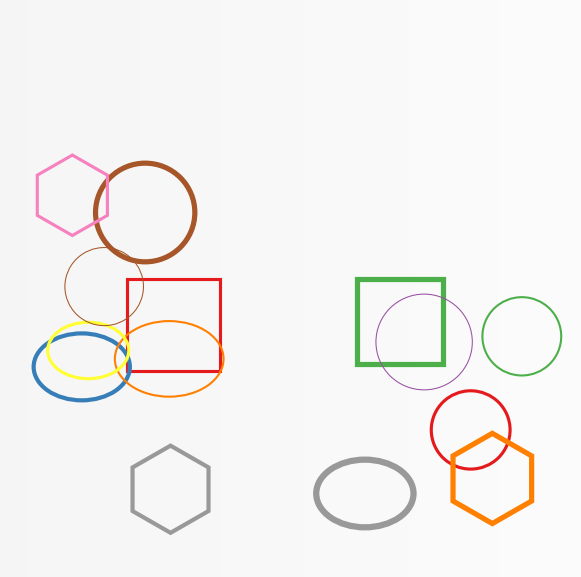[{"shape": "square", "thickness": 1.5, "radius": 0.4, "center": [0.298, 0.436]}, {"shape": "circle", "thickness": 1.5, "radius": 0.34, "center": [0.81, 0.255]}, {"shape": "oval", "thickness": 2, "radius": 0.41, "center": [0.141, 0.364]}, {"shape": "square", "thickness": 2.5, "radius": 0.37, "center": [0.688, 0.442]}, {"shape": "circle", "thickness": 1, "radius": 0.34, "center": [0.898, 0.417]}, {"shape": "circle", "thickness": 0.5, "radius": 0.41, "center": [0.73, 0.407]}, {"shape": "hexagon", "thickness": 2.5, "radius": 0.39, "center": [0.847, 0.171]}, {"shape": "oval", "thickness": 1, "radius": 0.47, "center": [0.291, 0.378]}, {"shape": "oval", "thickness": 1.5, "radius": 0.35, "center": [0.152, 0.392]}, {"shape": "circle", "thickness": 2.5, "radius": 0.43, "center": [0.25, 0.631]}, {"shape": "circle", "thickness": 0.5, "radius": 0.34, "center": [0.179, 0.503]}, {"shape": "hexagon", "thickness": 1.5, "radius": 0.35, "center": [0.124, 0.661]}, {"shape": "oval", "thickness": 3, "radius": 0.42, "center": [0.628, 0.145]}, {"shape": "hexagon", "thickness": 2, "radius": 0.38, "center": [0.293, 0.152]}]